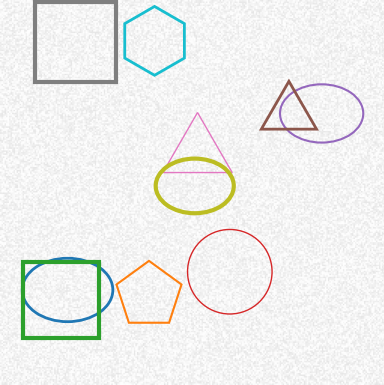[{"shape": "oval", "thickness": 2, "radius": 0.59, "center": [0.175, 0.247]}, {"shape": "pentagon", "thickness": 1.5, "radius": 0.44, "center": [0.387, 0.234]}, {"shape": "square", "thickness": 3, "radius": 0.5, "center": [0.158, 0.221]}, {"shape": "circle", "thickness": 1, "radius": 0.55, "center": [0.597, 0.294]}, {"shape": "oval", "thickness": 1.5, "radius": 0.54, "center": [0.835, 0.705]}, {"shape": "triangle", "thickness": 2, "radius": 0.41, "center": [0.75, 0.706]}, {"shape": "triangle", "thickness": 1, "radius": 0.52, "center": [0.513, 0.604]}, {"shape": "square", "thickness": 3, "radius": 0.52, "center": [0.196, 0.891]}, {"shape": "oval", "thickness": 3, "radius": 0.51, "center": [0.506, 0.517]}, {"shape": "hexagon", "thickness": 2, "radius": 0.45, "center": [0.401, 0.894]}]